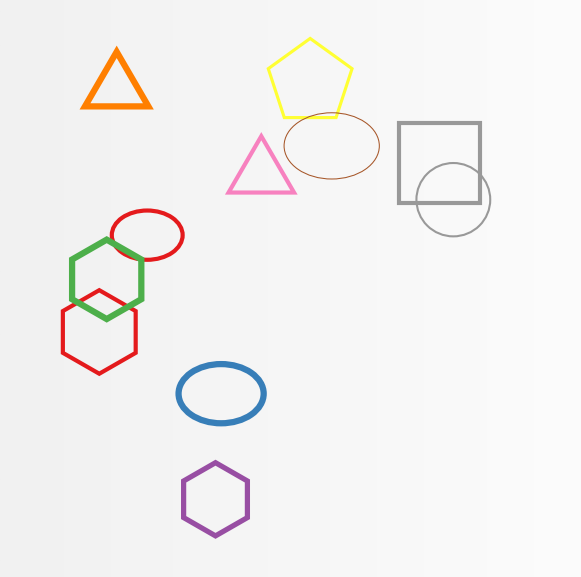[{"shape": "oval", "thickness": 2, "radius": 0.3, "center": [0.253, 0.592]}, {"shape": "hexagon", "thickness": 2, "radius": 0.36, "center": [0.171, 0.424]}, {"shape": "oval", "thickness": 3, "radius": 0.37, "center": [0.38, 0.317]}, {"shape": "hexagon", "thickness": 3, "radius": 0.34, "center": [0.184, 0.515]}, {"shape": "hexagon", "thickness": 2.5, "radius": 0.32, "center": [0.371, 0.135]}, {"shape": "triangle", "thickness": 3, "radius": 0.31, "center": [0.201, 0.846]}, {"shape": "pentagon", "thickness": 1.5, "radius": 0.38, "center": [0.534, 0.857]}, {"shape": "oval", "thickness": 0.5, "radius": 0.41, "center": [0.571, 0.747]}, {"shape": "triangle", "thickness": 2, "radius": 0.33, "center": [0.45, 0.698]}, {"shape": "circle", "thickness": 1, "radius": 0.32, "center": [0.78, 0.653]}, {"shape": "square", "thickness": 2, "radius": 0.35, "center": [0.756, 0.716]}]